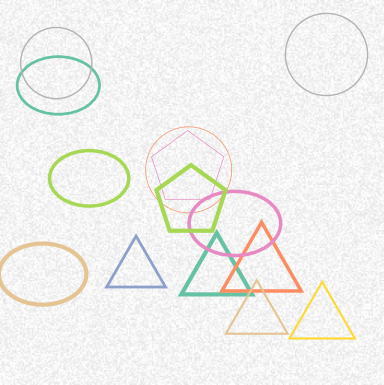[{"shape": "oval", "thickness": 2, "radius": 0.53, "center": [0.151, 0.778]}, {"shape": "triangle", "thickness": 3, "radius": 0.53, "center": [0.563, 0.288]}, {"shape": "circle", "thickness": 0.5, "radius": 0.56, "center": [0.49, 0.559]}, {"shape": "triangle", "thickness": 2.5, "radius": 0.59, "center": [0.679, 0.304]}, {"shape": "triangle", "thickness": 2, "radius": 0.44, "center": [0.353, 0.299]}, {"shape": "oval", "thickness": 2.5, "radius": 0.59, "center": [0.61, 0.42]}, {"shape": "pentagon", "thickness": 0.5, "radius": 0.49, "center": [0.487, 0.562]}, {"shape": "oval", "thickness": 2.5, "radius": 0.51, "center": [0.232, 0.537]}, {"shape": "pentagon", "thickness": 3, "radius": 0.47, "center": [0.496, 0.477]}, {"shape": "triangle", "thickness": 1.5, "radius": 0.49, "center": [0.837, 0.17]}, {"shape": "triangle", "thickness": 1.5, "radius": 0.46, "center": [0.667, 0.18]}, {"shape": "oval", "thickness": 3, "radius": 0.57, "center": [0.111, 0.288]}, {"shape": "circle", "thickness": 1, "radius": 0.46, "center": [0.146, 0.836]}, {"shape": "circle", "thickness": 1, "radius": 0.53, "center": [0.848, 0.858]}]